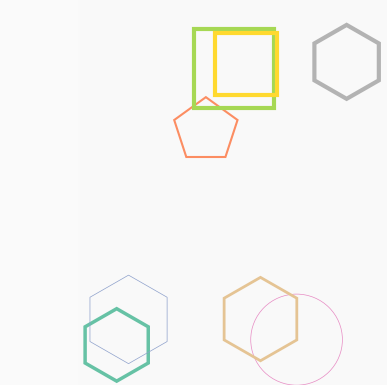[{"shape": "hexagon", "thickness": 2.5, "radius": 0.47, "center": [0.301, 0.104]}, {"shape": "pentagon", "thickness": 1.5, "radius": 0.43, "center": [0.531, 0.662]}, {"shape": "hexagon", "thickness": 0.5, "radius": 0.57, "center": [0.332, 0.17]}, {"shape": "circle", "thickness": 0.5, "radius": 0.59, "center": [0.765, 0.118]}, {"shape": "square", "thickness": 3, "radius": 0.51, "center": [0.603, 0.822]}, {"shape": "square", "thickness": 3, "radius": 0.4, "center": [0.635, 0.834]}, {"shape": "hexagon", "thickness": 2, "radius": 0.54, "center": [0.672, 0.171]}, {"shape": "hexagon", "thickness": 3, "radius": 0.48, "center": [0.894, 0.839]}]